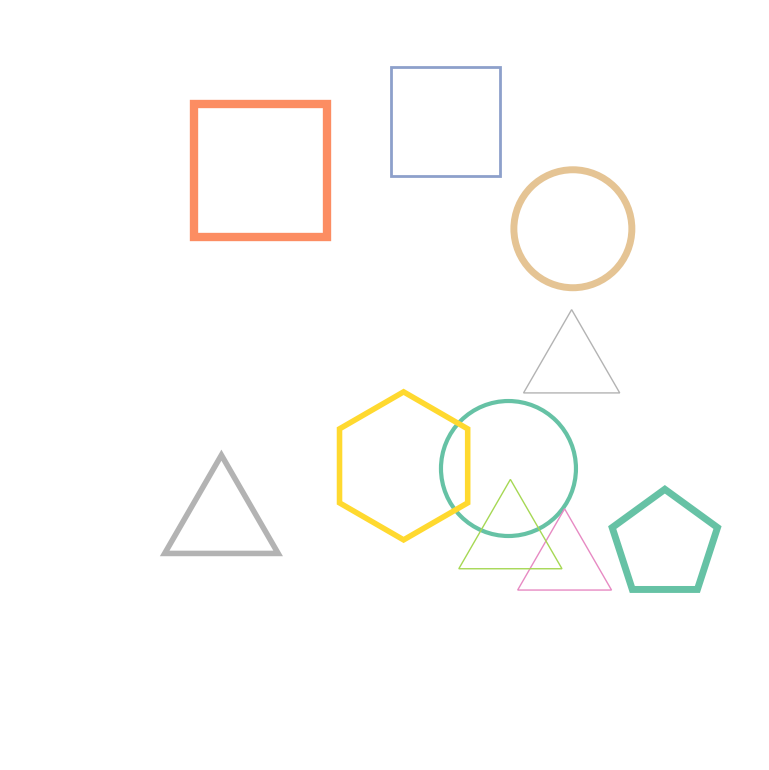[{"shape": "pentagon", "thickness": 2.5, "radius": 0.36, "center": [0.863, 0.293]}, {"shape": "circle", "thickness": 1.5, "radius": 0.44, "center": [0.66, 0.392]}, {"shape": "square", "thickness": 3, "radius": 0.43, "center": [0.338, 0.778]}, {"shape": "square", "thickness": 1, "radius": 0.35, "center": [0.579, 0.842]}, {"shape": "triangle", "thickness": 0.5, "radius": 0.35, "center": [0.733, 0.269]}, {"shape": "triangle", "thickness": 0.5, "radius": 0.39, "center": [0.663, 0.3]}, {"shape": "hexagon", "thickness": 2, "radius": 0.48, "center": [0.524, 0.395]}, {"shape": "circle", "thickness": 2.5, "radius": 0.38, "center": [0.744, 0.703]}, {"shape": "triangle", "thickness": 2, "radius": 0.43, "center": [0.288, 0.324]}, {"shape": "triangle", "thickness": 0.5, "radius": 0.36, "center": [0.742, 0.526]}]